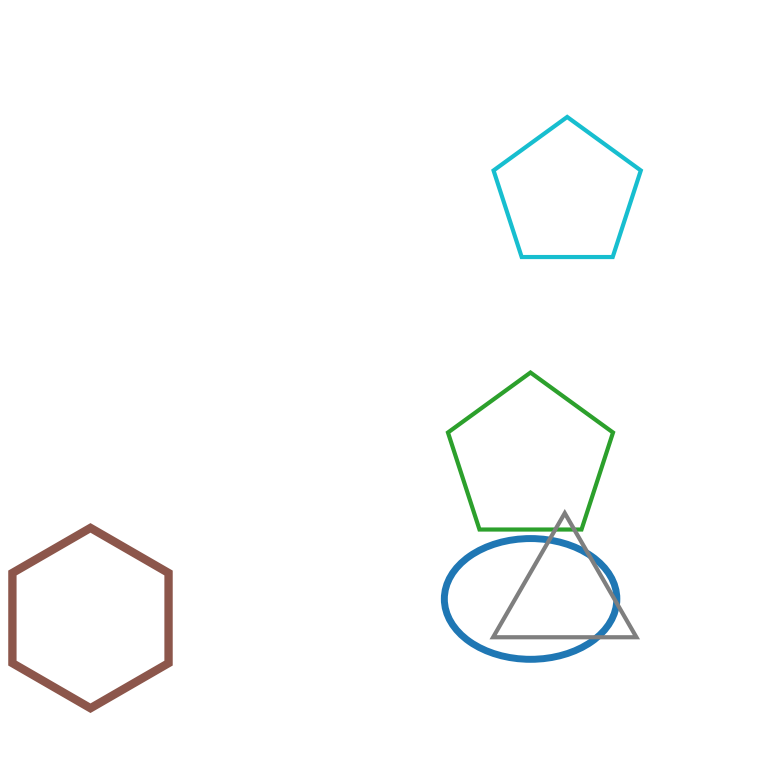[{"shape": "oval", "thickness": 2.5, "radius": 0.56, "center": [0.689, 0.222]}, {"shape": "pentagon", "thickness": 1.5, "radius": 0.56, "center": [0.689, 0.403]}, {"shape": "hexagon", "thickness": 3, "radius": 0.59, "center": [0.118, 0.197]}, {"shape": "triangle", "thickness": 1.5, "radius": 0.54, "center": [0.733, 0.226]}, {"shape": "pentagon", "thickness": 1.5, "radius": 0.5, "center": [0.737, 0.748]}]